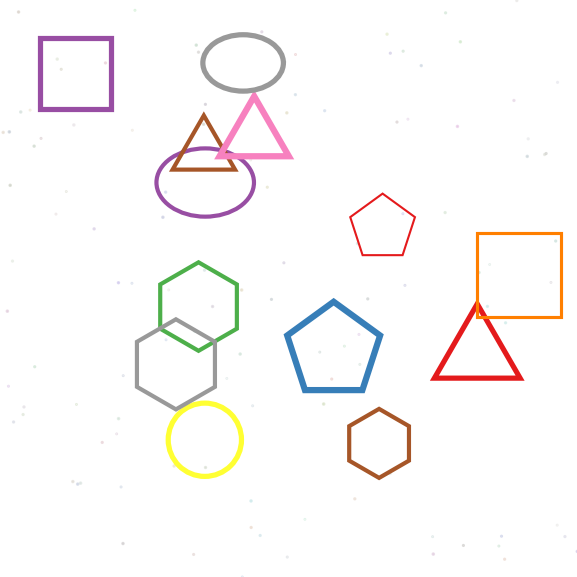[{"shape": "triangle", "thickness": 2.5, "radius": 0.43, "center": [0.826, 0.387]}, {"shape": "pentagon", "thickness": 1, "radius": 0.29, "center": [0.663, 0.605]}, {"shape": "pentagon", "thickness": 3, "radius": 0.42, "center": [0.578, 0.392]}, {"shape": "hexagon", "thickness": 2, "radius": 0.38, "center": [0.344, 0.468]}, {"shape": "oval", "thickness": 2, "radius": 0.42, "center": [0.355, 0.683]}, {"shape": "square", "thickness": 2.5, "radius": 0.31, "center": [0.13, 0.872]}, {"shape": "square", "thickness": 1.5, "radius": 0.36, "center": [0.899, 0.523]}, {"shape": "circle", "thickness": 2.5, "radius": 0.32, "center": [0.355, 0.238]}, {"shape": "hexagon", "thickness": 2, "radius": 0.3, "center": [0.656, 0.231]}, {"shape": "triangle", "thickness": 2, "radius": 0.31, "center": [0.353, 0.737]}, {"shape": "triangle", "thickness": 3, "radius": 0.35, "center": [0.44, 0.763]}, {"shape": "hexagon", "thickness": 2, "radius": 0.39, "center": [0.305, 0.368]}, {"shape": "oval", "thickness": 2.5, "radius": 0.35, "center": [0.421, 0.89]}]